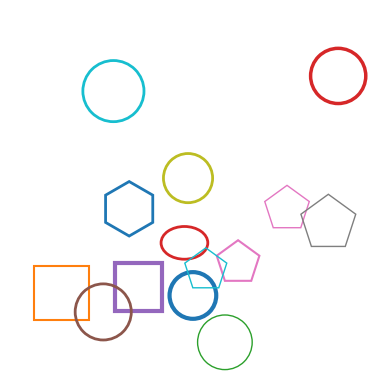[{"shape": "hexagon", "thickness": 2, "radius": 0.35, "center": [0.336, 0.458]}, {"shape": "circle", "thickness": 3, "radius": 0.3, "center": [0.501, 0.233]}, {"shape": "square", "thickness": 1.5, "radius": 0.36, "center": [0.16, 0.239]}, {"shape": "circle", "thickness": 1, "radius": 0.35, "center": [0.584, 0.111]}, {"shape": "oval", "thickness": 2, "radius": 0.3, "center": [0.479, 0.369]}, {"shape": "circle", "thickness": 2.5, "radius": 0.36, "center": [0.878, 0.803]}, {"shape": "square", "thickness": 3, "radius": 0.31, "center": [0.359, 0.254]}, {"shape": "circle", "thickness": 2, "radius": 0.36, "center": [0.268, 0.19]}, {"shape": "pentagon", "thickness": 1, "radius": 0.3, "center": [0.745, 0.458]}, {"shape": "pentagon", "thickness": 1.5, "radius": 0.29, "center": [0.618, 0.318]}, {"shape": "pentagon", "thickness": 1, "radius": 0.37, "center": [0.853, 0.42]}, {"shape": "circle", "thickness": 2, "radius": 0.32, "center": [0.488, 0.537]}, {"shape": "pentagon", "thickness": 1, "radius": 0.29, "center": [0.535, 0.299]}, {"shape": "circle", "thickness": 2, "radius": 0.4, "center": [0.295, 0.763]}]